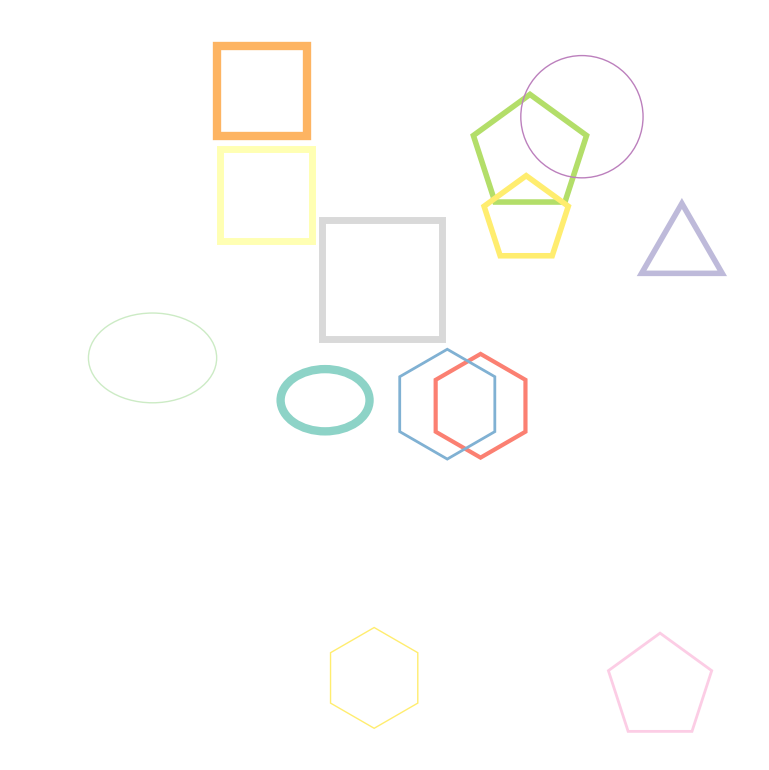[{"shape": "oval", "thickness": 3, "radius": 0.29, "center": [0.422, 0.48]}, {"shape": "square", "thickness": 2.5, "radius": 0.3, "center": [0.346, 0.747]}, {"shape": "triangle", "thickness": 2, "radius": 0.3, "center": [0.886, 0.675]}, {"shape": "hexagon", "thickness": 1.5, "radius": 0.34, "center": [0.624, 0.473]}, {"shape": "hexagon", "thickness": 1, "radius": 0.36, "center": [0.581, 0.475]}, {"shape": "square", "thickness": 3, "radius": 0.29, "center": [0.341, 0.881]}, {"shape": "pentagon", "thickness": 2, "radius": 0.39, "center": [0.688, 0.8]}, {"shape": "pentagon", "thickness": 1, "radius": 0.35, "center": [0.857, 0.107]}, {"shape": "square", "thickness": 2.5, "radius": 0.39, "center": [0.496, 0.637]}, {"shape": "circle", "thickness": 0.5, "radius": 0.4, "center": [0.756, 0.848]}, {"shape": "oval", "thickness": 0.5, "radius": 0.42, "center": [0.198, 0.535]}, {"shape": "pentagon", "thickness": 2, "radius": 0.29, "center": [0.683, 0.714]}, {"shape": "hexagon", "thickness": 0.5, "radius": 0.33, "center": [0.486, 0.12]}]